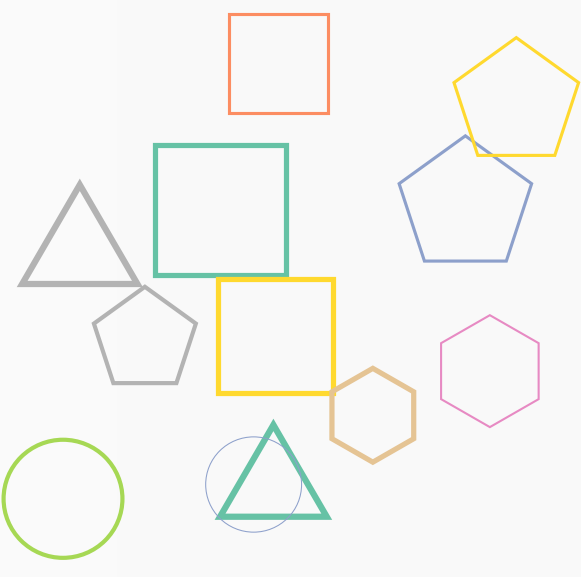[{"shape": "square", "thickness": 2.5, "radius": 0.57, "center": [0.379, 0.636]}, {"shape": "triangle", "thickness": 3, "radius": 0.53, "center": [0.47, 0.157]}, {"shape": "square", "thickness": 1.5, "radius": 0.43, "center": [0.479, 0.889]}, {"shape": "circle", "thickness": 0.5, "radius": 0.41, "center": [0.436, 0.16]}, {"shape": "pentagon", "thickness": 1.5, "radius": 0.6, "center": [0.801, 0.644]}, {"shape": "hexagon", "thickness": 1, "radius": 0.48, "center": [0.843, 0.356]}, {"shape": "circle", "thickness": 2, "radius": 0.51, "center": [0.108, 0.135]}, {"shape": "pentagon", "thickness": 1.5, "radius": 0.56, "center": [0.888, 0.821]}, {"shape": "square", "thickness": 2.5, "radius": 0.49, "center": [0.474, 0.418]}, {"shape": "hexagon", "thickness": 2.5, "radius": 0.41, "center": [0.641, 0.28]}, {"shape": "pentagon", "thickness": 2, "radius": 0.46, "center": [0.249, 0.41]}, {"shape": "triangle", "thickness": 3, "radius": 0.57, "center": [0.137, 0.565]}]